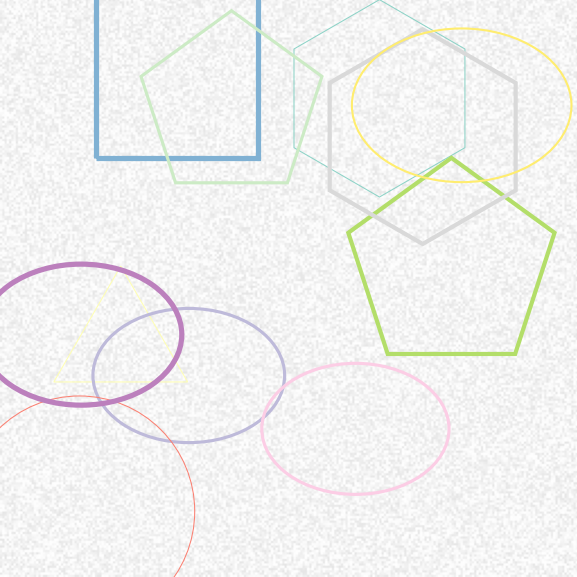[{"shape": "hexagon", "thickness": 0.5, "radius": 0.85, "center": [0.657, 0.829]}, {"shape": "triangle", "thickness": 0.5, "radius": 0.67, "center": [0.209, 0.405]}, {"shape": "oval", "thickness": 1.5, "radius": 0.83, "center": [0.327, 0.349]}, {"shape": "circle", "thickness": 0.5, "radius": 1.0, "center": [0.137, 0.114]}, {"shape": "square", "thickness": 2.5, "radius": 0.7, "center": [0.306, 0.866]}, {"shape": "pentagon", "thickness": 2, "radius": 0.94, "center": [0.782, 0.538]}, {"shape": "oval", "thickness": 1.5, "radius": 0.81, "center": [0.615, 0.257]}, {"shape": "hexagon", "thickness": 2, "radius": 0.93, "center": [0.732, 0.763]}, {"shape": "oval", "thickness": 2.5, "radius": 0.87, "center": [0.14, 0.42]}, {"shape": "pentagon", "thickness": 1.5, "radius": 0.82, "center": [0.401, 0.816]}, {"shape": "oval", "thickness": 1, "radius": 0.95, "center": [0.799, 0.817]}]